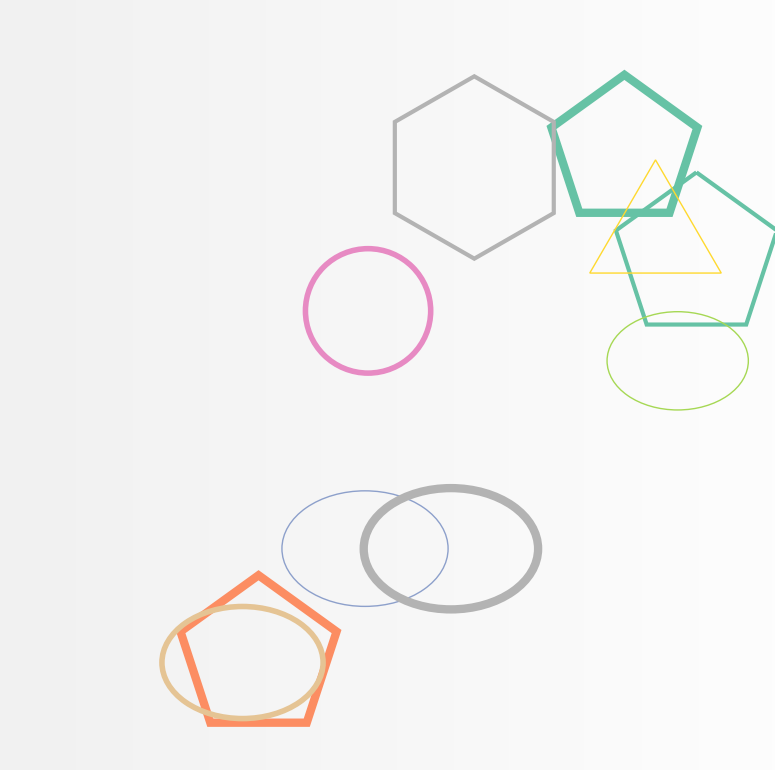[{"shape": "pentagon", "thickness": 1.5, "radius": 0.55, "center": [0.899, 0.667]}, {"shape": "pentagon", "thickness": 3, "radius": 0.5, "center": [0.806, 0.804]}, {"shape": "pentagon", "thickness": 3, "radius": 0.53, "center": [0.334, 0.147]}, {"shape": "oval", "thickness": 0.5, "radius": 0.54, "center": [0.471, 0.288]}, {"shape": "circle", "thickness": 2, "radius": 0.4, "center": [0.475, 0.596]}, {"shape": "oval", "thickness": 0.5, "radius": 0.46, "center": [0.874, 0.531]}, {"shape": "triangle", "thickness": 0.5, "radius": 0.49, "center": [0.846, 0.694]}, {"shape": "oval", "thickness": 2, "radius": 0.52, "center": [0.313, 0.14]}, {"shape": "hexagon", "thickness": 1.5, "radius": 0.59, "center": [0.612, 0.782]}, {"shape": "oval", "thickness": 3, "radius": 0.56, "center": [0.582, 0.287]}]